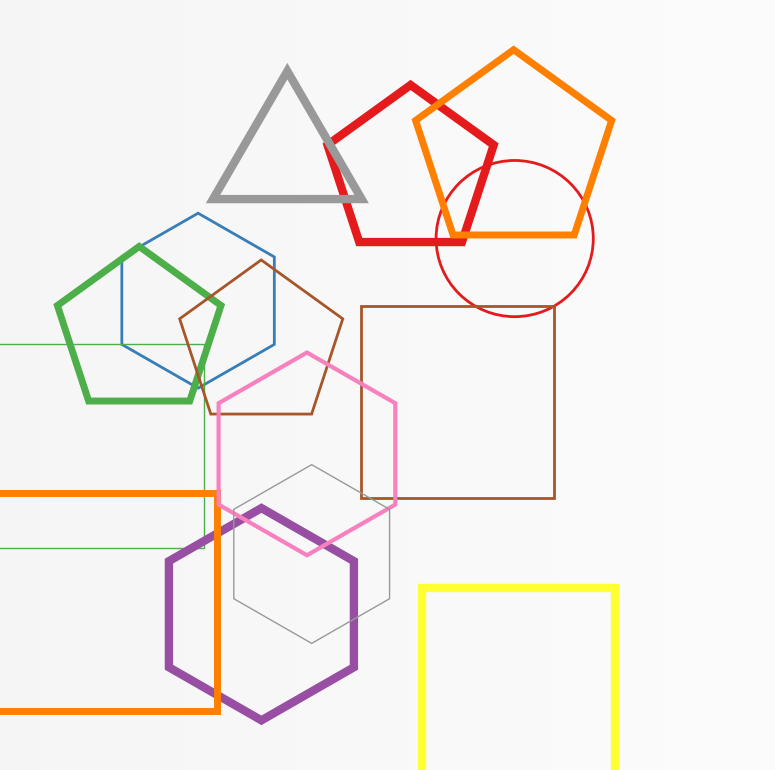[{"shape": "circle", "thickness": 1, "radius": 0.51, "center": [0.664, 0.69]}, {"shape": "pentagon", "thickness": 3, "radius": 0.56, "center": [0.53, 0.777]}, {"shape": "hexagon", "thickness": 1, "radius": 0.57, "center": [0.256, 0.61]}, {"shape": "pentagon", "thickness": 2.5, "radius": 0.55, "center": [0.18, 0.569]}, {"shape": "square", "thickness": 0.5, "radius": 0.67, "center": [0.13, 0.421]}, {"shape": "hexagon", "thickness": 3, "radius": 0.69, "center": [0.337, 0.202]}, {"shape": "square", "thickness": 2.5, "radius": 0.71, "center": [0.139, 0.218]}, {"shape": "pentagon", "thickness": 2.5, "radius": 0.66, "center": [0.663, 0.802]}, {"shape": "square", "thickness": 3, "radius": 0.62, "center": [0.669, 0.111]}, {"shape": "square", "thickness": 1, "radius": 0.62, "center": [0.59, 0.478]}, {"shape": "pentagon", "thickness": 1, "radius": 0.55, "center": [0.337, 0.552]}, {"shape": "hexagon", "thickness": 1.5, "radius": 0.66, "center": [0.396, 0.411]}, {"shape": "hexagon", "thickness": 0.5, "radius": 0.58, "center": [0.402, 0.28]}, {"shape": "triangle", "thickness": 3, "radius": 0.55, "center": [0.371, 0.797]}]